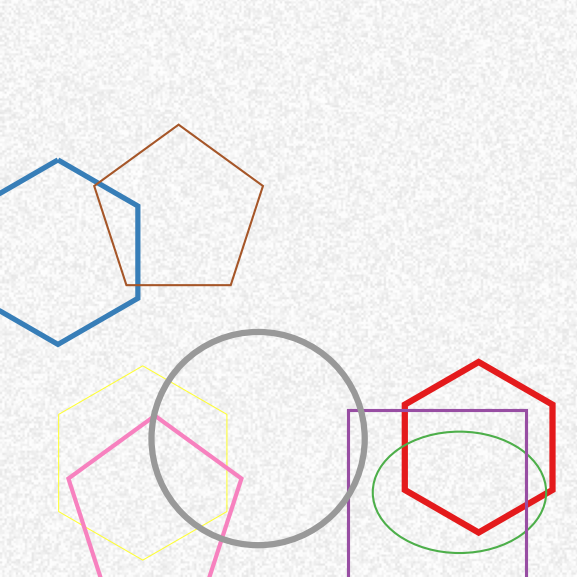[{"shape": "hexagon", "thickness": 3, "radius": 0.74, "center": [0.829, 0.225]}, {"shape": "hexagon", "thickness": 2.5, "radius": 0.8, "center": [0.1, 0.563]}, {"shape": "oval", "thickness": 1, "radius": 0.75, "center": [0.796, 0.147]}, {"shape": "square", "thickness": 1.5, "radius": 0.77, "center": [0.756, 0.135]}, {"shape": "hexagon", "thickness": 0.5, "radius": 0.84, "center": [0.247, 0.197]}, {"shape": "pentagon", "thickness": 1, "radius": 0.77, "center": [0.309, 0.63]}, {"shape": "pentagon", "thickness": 2, "radius": 0.79, "center": [0.268, 0.122]}, {"shape": "circle", "thickness": 3, "radius": 0.92, "center": [0.447, 0.24]}]